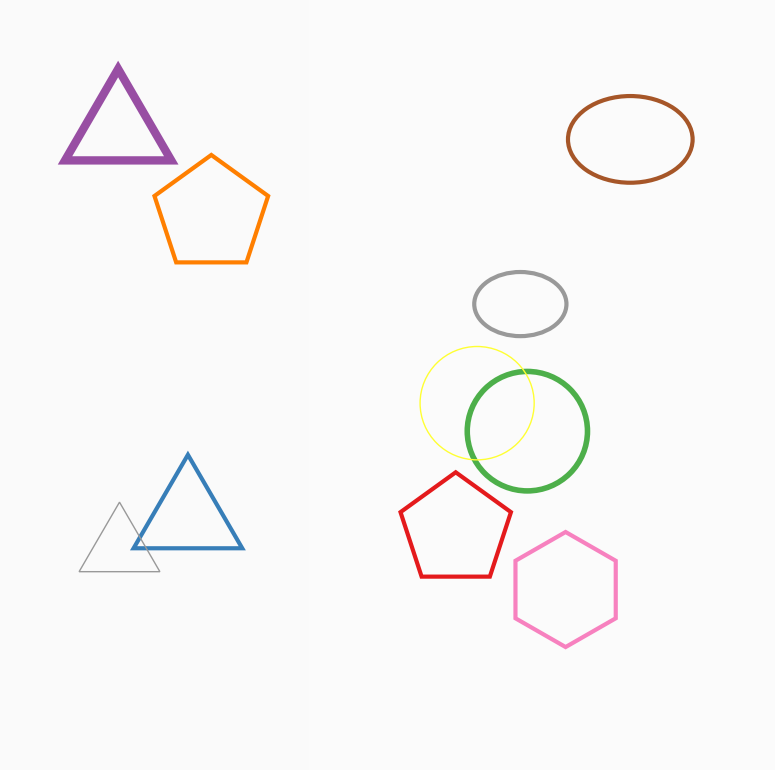[{"shape": "pentagon", "thickness": 1.5, "radius": 0.37, "center": [0.588, 0.312]}, {"shape": "triangle", "thickness": 1.5, "radius": 0.4, "center": [0.242, 0.328]}, {"shape": "circle", "thickness": 2, "radius": 0.39, "center": [0.68, 0.44]}, {"shape": "triangle", "thickness": 3, "radius": 0.4, "center": [0.152, 0.831]}, {"shape": "pentagon", "thickness": 1.5, "radius": 0.39, "center": [0.273, 0.722]}, {"shape": "circle", "thickness": 0.5, "radius": 0.37, "center": [0.616, 0.476]}, {"shape": "oval", "thickness": 1.5, "radius": 0.4, "center": [0.813, 0.819]}, {"shape": "hexagon", "thickness": 1.5, "radius": 0.37, "center": [0.73, 0.234]}, {"shape": "triangle", "thickness": 0.5, "radius": 0.3, "center": [0.154, 0.288]}, {"shape": "oval", "thickness": 1.5, "radius": 0.3, "center": [0.671, 0.605]}]